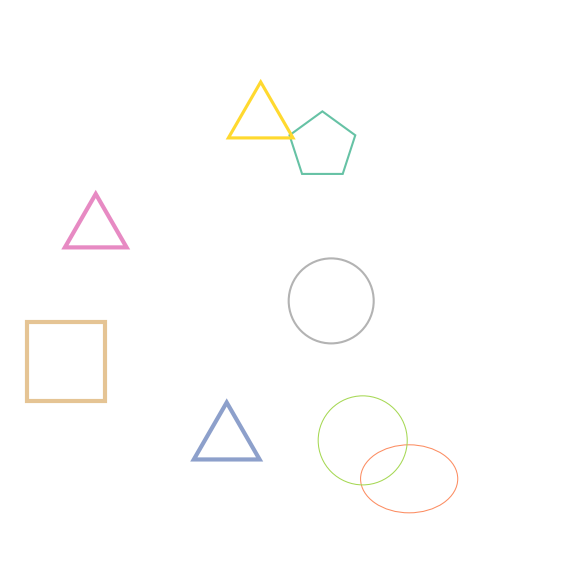[{"shape": "pentagon", "thickness": 1, "radius": 0.3, "center": [0.558, 0.746]}, {"shape": "oval", "thickness": 0.5, "radius": 0.42, "center": [0.708, 0.17]}, {"shape": "triangle", "thickness": 2, "radius": 0.33, "center": [0.393, 0.236]}, {"shape": "triangle", "thickness": 2, "radius": 0.31, "center": [0.166, 0.602]}, {"shape": "circle", "thickness": 0.5, "radius": 0.39, "center": [0.628, 0.237]}, {"shape": "triangle", "thickness": 1.5, "radius": 0.32, "center": [0.451, 0.793]}, {"shape": "square", "thickness": 2, "radius": 0.34, "center": [0.114, 0.373]}, {"shape": "circle", "thickness": 1, "radius": 0.37, "center": [0.573, 0.478]}]